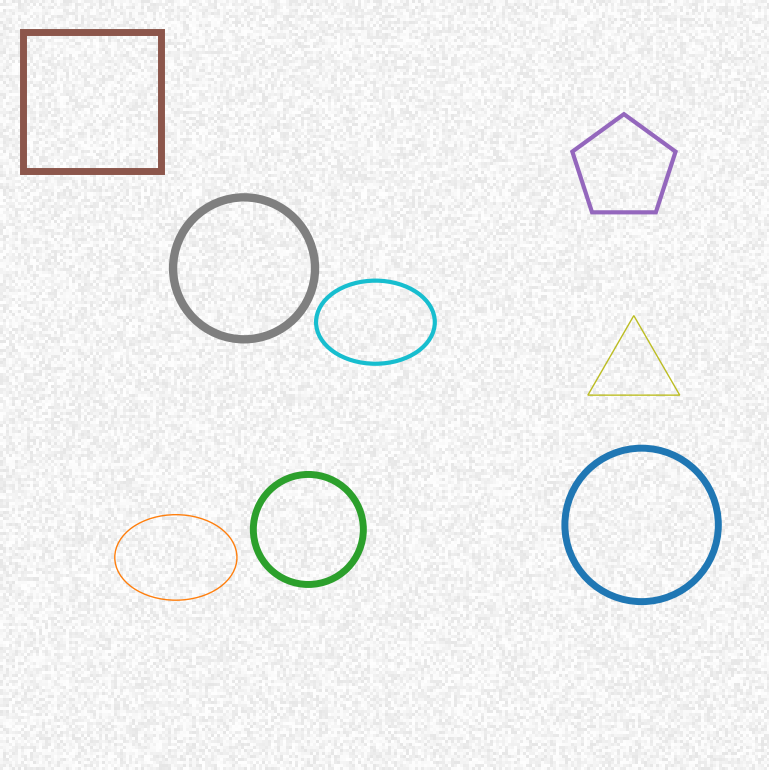[{"shape": "circle", "thickness": 2.5, "radius": 0.5, "center": [0.833, 0.318]}, {"shape": "oval", "thickness": 0.5, "radius": 0.4, "center": [0.228, 0.276]}, {"shape": "circle", "thickness": 2.5, "radius": 0.36, "center": [0.4, 0.312]}, {"shape": "pentagon", "thickness": 1.5, "radius": 0.35, "center": [0.81, 0.781]}, {"shape": "square", "thickness": 2.5, "radius": 0.45, "center": [0.119, 0.868]}, {"shape": "circle", "thickness": 3, "radius": 0.46, "center": [0.317, 0.652]}, {"shape": "triangle", "thickness": 0.5, "radius": 0.34, "center": [0.823, 0.521]}, {"shape": "oval", "thickness": 1.5, "radius": 0.39, "center": [0.488, 0.582]}]